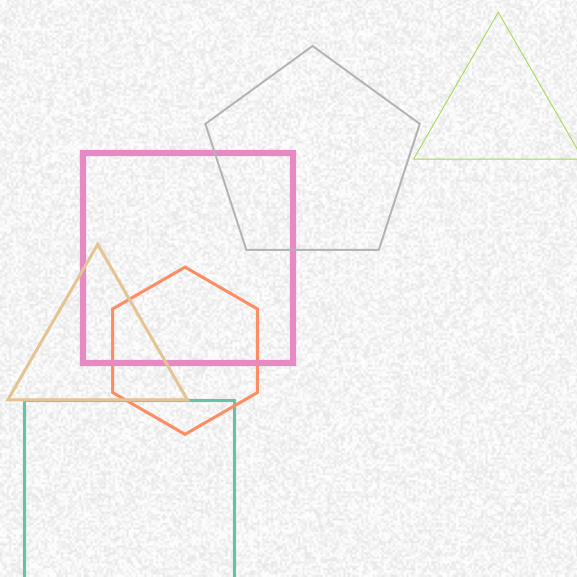[{"shape": "square", "thickness": 1.5, "radius": 0.91, "center": [0.223, 0.125]}, {"shape": "hexagon", "thickness": 1.5, "radius": 0.72, "center": [0.32, 0.392]}, {"shape": "square", "thickness": 3, "radius": 0.91, "center": [0.325, 0.552]}, {"shape": "triangle", "thickness": 0.5, "radius": 0.85, "center": [0.863, 0.808]}, {"shape": "triangle", "thickness": 1.5, "radius": 0.9, "center": [0.169, 0.397]}, {"shape": "pentagon", "thickness": 1, "radius": 0.98, "center": [0.541, 0.724]}]